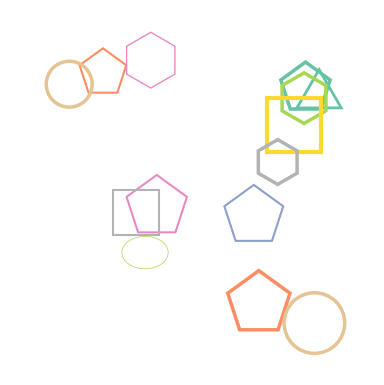[{"shape": "pentagon", "thickness": 2.5, "radius": 0.34, "center": [0.794, 0.771]}, {"shape": "triangle", "thickness": 2, "radius": 0.33, "center": [0.829, 0.753]}, {"shape": "pentagon", "thickness": 2.5, "radius": 0.42, "center": [0.672, 0.212]}, {"shape": "pentagon", "thickness": 1.5, "radius": 0.32, "center": [0.267, 0.811]}, {"shape": "pentagon", "thickness": 1.5, "radius": 0.4, "center": [0.659, 0.439]}, {"shape": "pentagon", "thickness": 1.5, "radius": 0.41, "center": [0.407, 0.463]}, {"shape": "hexagon", "thickness": 1, "radius": 0.36, "center": [0.392, 0.844]}, {"shape": "hexagon", "thickness": 2.5, "radius": 0.33, "center": [0.79, 0.745]}, {"shape": "oval", "thickness": 0.5, "radius": 0.3, "center": [0.377, 0.344]}, {"shape": "square", "thickness": 3, "radius": 0.35, "center": [0.764, 0.675]}, {"shape": "circle", "thickness": 2.5, "radius": 0.3, "center": [0.18, 0.781]}, {"shape": "circle", "thickness": 2.5, "radius": 0.39, "center": [0.817, 0.161]}, {"shape": "square", "thickness": 1.5, "radius": 0.3, "center": [0.353, 0.448]}, {"shape": "hexagon", "thickness": 2.5, "radius": 0.29, "center": [0.721, 0.579]}]